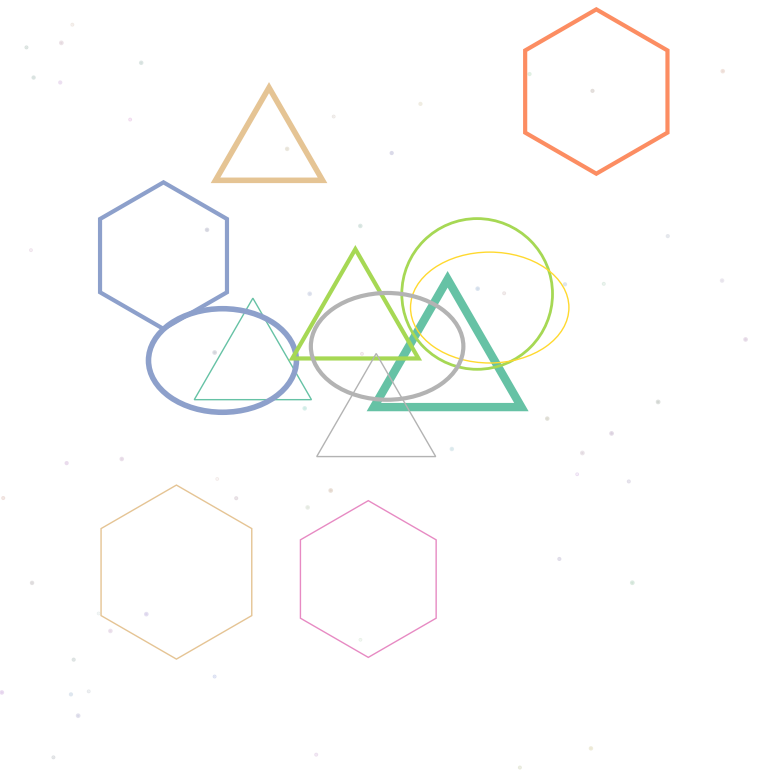[{"shape": "triangle", "thickness": 3, "radius": 0.55, "center": [0.581, 0.527]}, {"shape": "triangle", "thickness": 0.5, "radius": 0.44, "center": [0.328, 0.525]}, {"shape": "hexagon", "thickness": 1.5, "radius": 0.53, "center": [0.774, 0.881]}, {"shape": "hexagon", "thickness": 1.5, "radius": 0.48, "center": [0.212, 0.668]}, {"shape": "oval", "thickness": 2, "radius": 0.48, "center": [0.289, 0.532]}, {"shape": "hexagon", "thickness": 0.5, "radius": 0.51, "center": [0.478, 0.248]}, {"shape": "circle", "thickness": 1, "radius": 0.49, "center": [0.62, 0.618]}, {"shape": "triangle", "thickness": 1.5, "radius": 0.47, "center": [0.461, 0.582]}, {"shape": "oval", "thickness": 0.5, "radius": 0.51, "center": [0.636, 0.601]}, {"shape": "hexagon", "thickness": 0.5, "radius": 0.56, "center": [0.229, 0.257]}, {"shape": "triangle", "thickness": 2, "radius": 0.4, "center": [0.349, 0.806]}, {"shape": "triangle", "thickness": 0.5, "radius": 0.45, "center": [0.489, 0.452]}, {"shape": "oval", "thickness": 1.5, "radius": 0.5, "center": [0.503, 0.55]}]